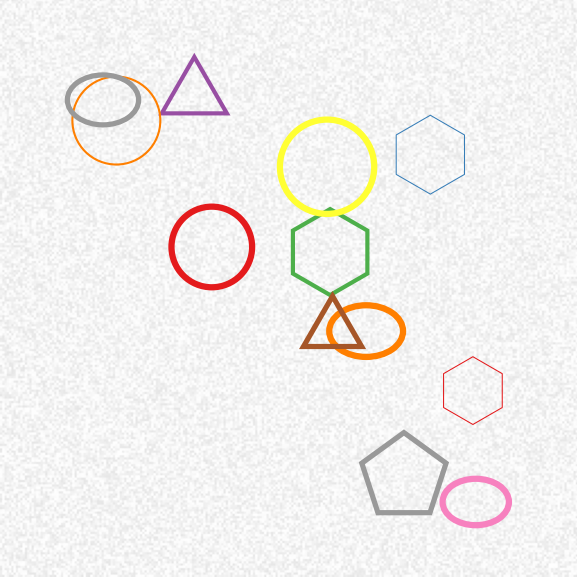[{"shape": "circle", "thickness": 3, "radius": 0.35, "center": [0.367, 0.571]}, {"shape": "hexagon", "thickness": 0.5, "radius": 0.29, "center": [0.819, 0.323]}, {"shape": "hexagon", "thickness": 0.5, "radius": 0.34, "center": [0.745, 0.731]}, {"shape": "hexagon", "thickness": 2, "radius": 0.37, "center": [0.572, 0.563]}, {"shape": "triangle", "thickness": 2, "radius": 0.33, "center": [0.336, 0.835]}, {"shape": "oval", "thickness": 3, "radius": 0.32, "center": [0.634, 0.426]}, {"shape": "circle", "thickness": 1, "radius": 0.38, "center": [0.201, 0.79]}, {"shape": "circle", "thickness": 3, "radius": 0.41, "center": [0.566, 0.71]}, {"shape": "triangle", "thickness": 2.5, "radius": 0.29, "center": [0.576, 0.428]}, {"shape": "oval", "thickness": 3, "radius": 0.29, "center": [0.824, 0.13]}, {"shape": "oval", "thickness": 2.5, "radius": 0.31, "center": [0.178, 0.826]}, {"shape": "pentagon", "thickness": 2.5, "radius": 0.38, "center": [0.699, 0.173]}]